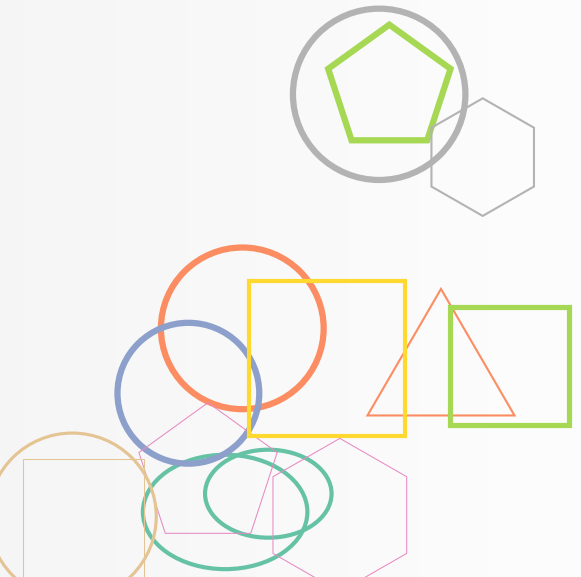[{"shape": "oval", "thickness": 2, "radius": 0.71, "center": [0.387, 0.113]}, {"shape": "oval", "thickness": 2, "radius": 0.54, "center": [0.462, 0.144]}, {"shape": "triangle", "thickness": 1, "radius": 0.73, "center": [0.759, 0.353]}, {"shape": "circle", "thickness": 3, "radius": 0.7, "center": [0.417, 0.431]}, {"shape": "circle", "thickness": 3, "radius": 0.61, "center": [0.324, 0.318]}, {"shape": "hexagon", "thickness": 0.5, "radius": 0.66, "center": [0.585, 0.107]}, {"shape": "pentagon", "thickness": 0.5, "radius": 0.63, "center": [0.358, 0.177]}, {"shape": "pentagon", "thickness": 3, "radius": 0.55, "center": [0.67, 0.846]}, {"shape": "square", "thickness": 2.5, "radius": 0.51, "center": [0.876, 0.365]}, {"shape": "square", "thickness": 2, "radius": 0.67, "center": [0.563, 0.378]}, {"shape": "square", "thickness": 0.5, "radius": 0.52, "center": [0.144, 0.101]}, {"shape": "circle", "thickness": 1.5, "radius": 0.72, "center": [0.124, 0.105]}, {"shape": "hexagon", "thickness": 1, "radius": 0.51, "center": [0.83, 0.727]}, {"shape": "circle", "thickness": 3, "radius": 0.74, "center": [0.652, 0.836]}]